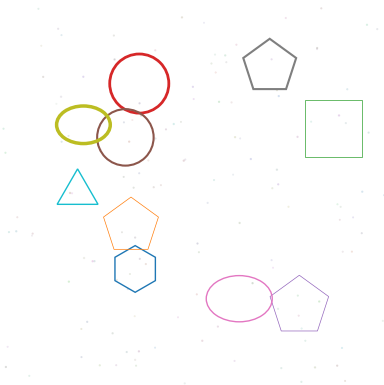[{"shape": "hexagon", "thickness": 1, "radius": 0.3, "center": [0.351, 0.301]}, {"shape": "pentagon", "thickness": 0.5, "radius": 0.37, "center": [0.34, 0.413]}, {"shape": "square", "thickness": 0.5, "radius": 0.37, "center": [0.867, 0.667]}, {"shape": "circle", "thickness": 2, "radius": 0.38, "center": [0.362, 0.783]}, {"shape": "pentagon", "thickness": 0.5, "radius": 0.4, "center": [0.778, 0.205]}, {"shape": "circle", "thickness": 1.5, "radius": 0.37, "center": [0.326, 0.643]}, {"shape": "oval", "thickness": 1, "radius": 0.43, "center": [0.621, 0.224]}, {"shape": "pentagon", "thickness": 1.5, "radius": 0.36, "center": [0.701, 0.827]}, {"shape": "oval", "thickness": 2.5, "radius": 0.35, "center": [0.217, 0.676]}, {"shape": "triangle", "thickness": 1, "radius": 0.31, "center": [0.202, 0.5]}]